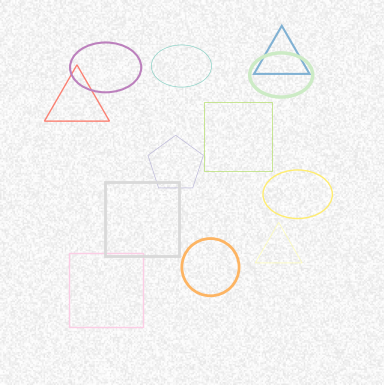[{"shape": "oval", "thickness": 0.5, "radius": 0.39, "center": [0.471, 0.829]}, {"shape": "triangle", "thickness": 0.5, "radius": 0.35, "center": [0.724, 0.352]}, {"shape": "pentagon", "thickness": 0.5, "radius": 0.38, "center": [0.456, 0.573]}, {"shape": "triangle", "thickness": 1, "radius": 0.49, "center": [0.2, 0.734]}, {"shape": "triangle", "thickness": 1.5, "radius": 0.42, "center": [0.732, 0.85]}, {"shape": "circle", "thickness": 2, "radius": 0.37, "center": [0.547, 0.306]}, {"shape": "square", "thickness": 0.5, "radius": 0.44, "center": [0.619, 0.646]}, {"shape": "square", "thickness": 1, "radius": 0.48, "center": [0.276, 0.246]}, {"shape": "square", "thickness": 2, "radius": 0.48, "center": [0.368, 0.432]}, {"shape": "oval", "thickness": 1.5, "radius": 0.46, "center": [0.274, 0.825]}, {"shape": "oval", "thickness": 2.5, "radius": 0.41, "center": [0.73, 0.805]}, {"shape": "oval", "thickness": 1, "radius": 0.45, "center": [0.773, 0.495]}]